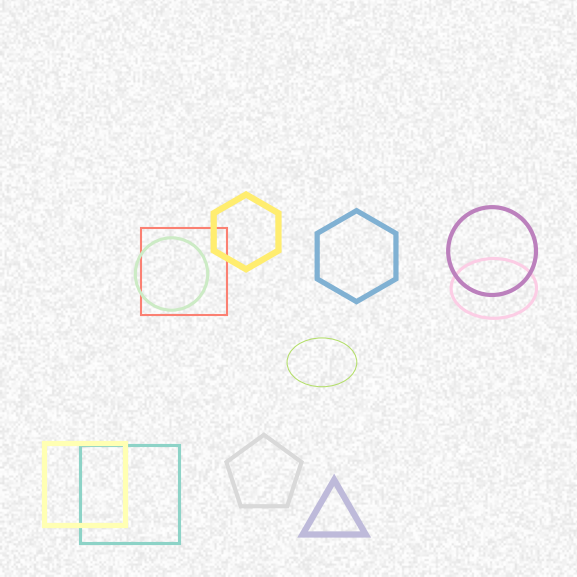[{"shape": "square", "thickness": 1.5, "radius": 0.43, "center": [0.224, 0.144]}, {"shape": "square", "thickness": 2.5, "radius": 0.35, "center": [0.147, 0.161]}, {"shape": "triangle", "thickness": 3, "radius": 0.32, "center": [0.579, 0.105]}, {"shape": "square", "thickness": 1, "radius": 0.37, "center": [0.318, 0.529]}, {"shape": "hexagon", "thickness": 2.5, "radius": 0.39, "center": [0.617, 0.556]}, {"shape": "oval", "thickness": 0.5, "radius": 0.3, "center": [0.557, 0.372]}, {"shape": "oval", "thickness": 1.5, "radius": 0.37, "center": [0.855, 0.5]}, {"shape": "pentagon", "thickness": 2, "radius": 0.34, "center": [0.457, 0.178]}, {"shape": "circle", "thickness": 2, "radius": 0.38, "center": [0.852, 0.564]}, {"shape": "circle", "thickness": 1.5, "radius": 0.31, "center": [0.297, 0.525]}, {"shape": "hexagon", "thickness": 3, "radius": 0.32, "center": [0.426, 0.598]}]